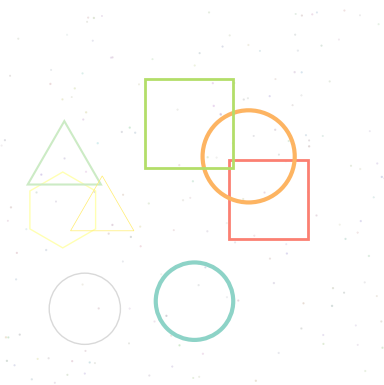[{"shape": "circle", "thickness": 3, "radius": 0.5, "center": [0.505, 0.218]}, {"shape": "hexagon", "thickness": 1, "radius": 0.49, "center": [0.163, 0.455]}, {"shape": "square", "thickness": 2, "radius": 0.51, "center": [0.698, 0.482]}, {"shape": "circle", "thickness": 3, "radius": 0.6, "center": [0.646, 0.594]}, {"shape": "square", "thickness": 2, "radius": 0.57, "center": [0.491, 0.679]}, {"shape": "circle", "thickness": 1, "radius": 0.46, "center": [0.22, 0.198]}, {"shape": "triangle", "thickness": 1.5, "radius": 0.55, "center": [0.167, 0.576]}, {"shape": "triangle", "thickness": 0.5, "radius": 0.48, "center": [0.266, 0.448]}]